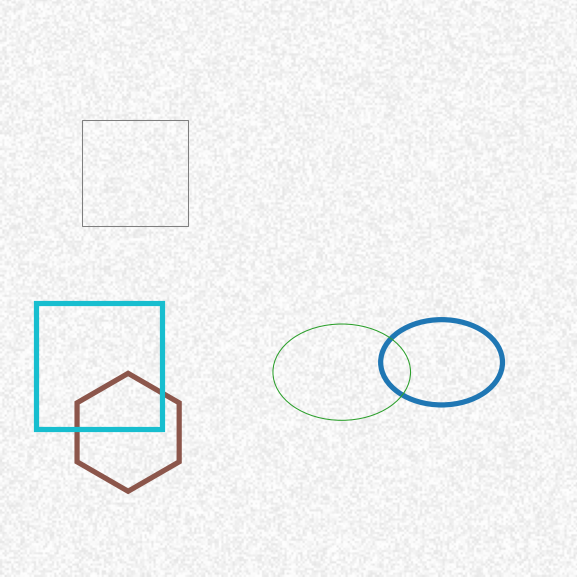[{"shape": "oval", "thickness": 2.5, "radius": 0.53, "center": [0.765, 0.372]}, {"shape": "oval", "thickness": 0.5, "radius": 0.6, "center": [0.592, 0.355]}, {"shape": "hexagon", "thickness": 2.5, "radius": 0.51, "center": [0.222, 0.251]}, {"shape": "square", "thickness": 0.5, "radius": 0.46, "center": [0.234, 0.7]}, {"shape": "square", "thickness": 2.5, "radius": 0.55, "center": [0.172, 0.365]}]